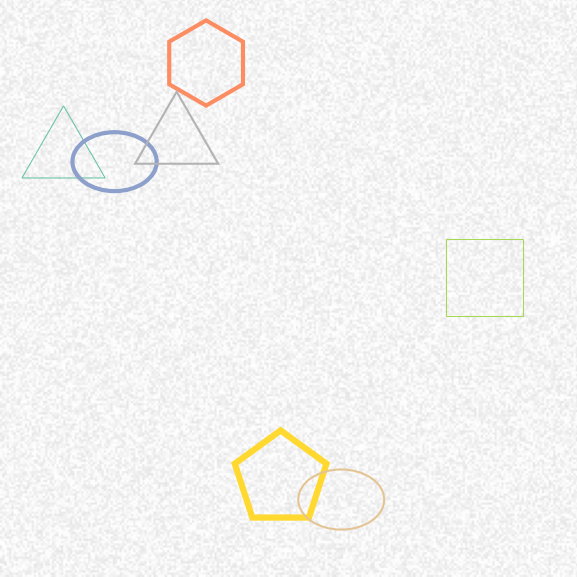[{"shape": "triangle", "thickness": 0.5, "radius": 0.42, "center": [0.11, 0.733]}, {"shape": "hexagon", "thickness": 2, "radius": 0.37, "center": [0.357, 0.89]}, {"shape": "oval", "thickness": 2, "radius": 0.36, "center": [0.198, 0.719]}, {"shape": "square", "thickness": 0.5, "radius": 0.33, "center": [0.839, 0.519]}, {"shape": "pentagon", "thickness": 3, "radius": 0.42, "center": [0.486, 0.17]}, {"shape": "oval", "thickness": 1, "radius": 0.37, "center": [0.591, 0.134]}, {"shape": "triangle", "thickness": 1, "radius": 0.42, "center": [0.306, 0.757]}]